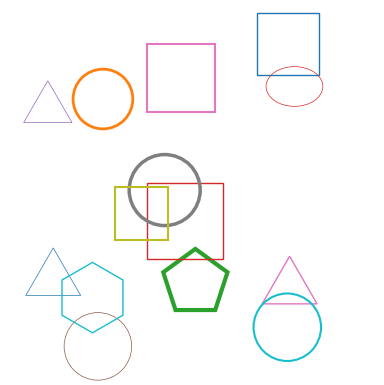[{"shape": "square", "thickness": 1, "radius": 0.4, "center": [0.749, 0.886]}, {"shape": "triangle", "thickness": 0.5, "radius": 0.41, "center": [0.138, 0.274]}, {"shape": "circle", "thickness": 2, "radius": 0.39, "center": [0.267, 0.743]}, {"shape": "pentagon", "thickness": 3, "radius": 0.44, "center": [0.507, 0.266]}, {"shape": "oval", "thickness": 0.5, "radius": 0.37, "center": [0.765, 0.775]}, {"shape": "square", "thickness": 1, "radius": 0.5, "center": [0.481, 0.426]}, {"shape": "triangle", "thickness": 0.5, "radius": 0.36, "center": [0.124, 0.718]}, {"shape": "circle", "thickness": 0.5, "radius": 0.44, "center": [0.254, 0.1]}, {"shape": "triangle", "thickness": 1, "radius": 0.41, "center": [0.752, 0.252]}, {"shape": "square", "thickness": 1.5, "radius": 0.44, "center": [0.47, 0.798]}, {"shape": "circle", "thickness": 2.5, "radius": 0.46, "center": [0.428, 0.506]}, {"shape": "square", "thickness": 1.5, "radius": 0.35, "center": [0.368, 0.445]}, {"shape": "circle", "thickness": 1.5, "radius": 0.44, "center": [0.746, 0.15]}, {"shape": "hexagon", "thickness": 1, "radius": 0.46, "center": [0.24, 0.227]}]